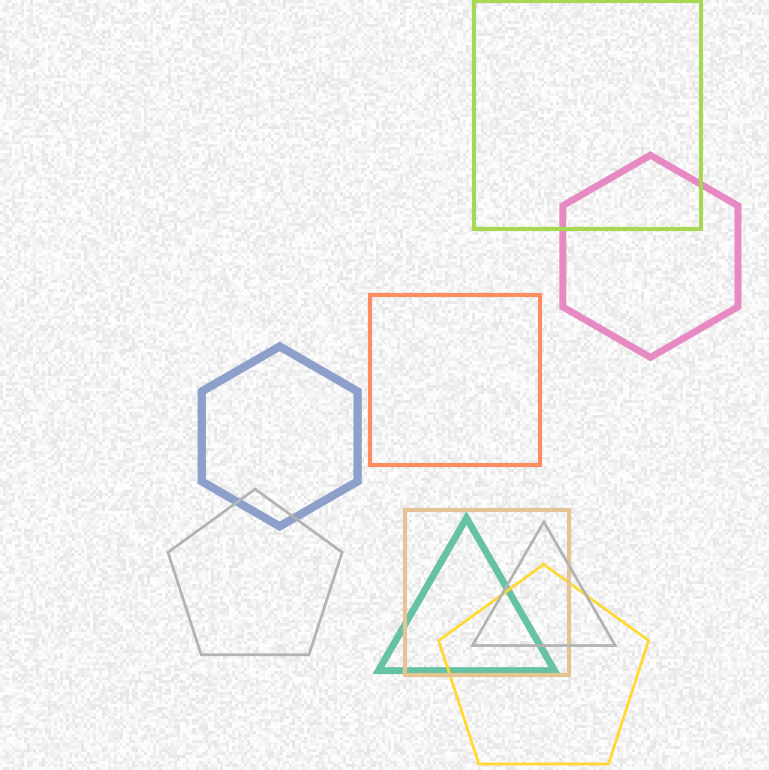[{"shape": "triangle", "thickness": 2.5, "radius": 0.66, "center": [0.606, 0.195]}, {"shape": "square", "thickness": 1.5, "radius": 0.55, "center": [0.591, 0.506]}, {"shape": "hexagon", "thickness": 3, "radius": 0.58, "center": [0.363, 0.433]}, {"shape": "hexagon", "thickness": 2.5, "radius": 0.66, "center": [0.845, 0.667]}, {"shape": "square", "thickness": 1.5, "radius": 0.74, "center": [0.763, 0.851]}, {"shape": "pentagon", "thickness": 1, "radius": 0.72, "center": [0.706, 0.124]}, {"shape": "square", "thickness": 1.5, "radius": 0.53, "center": [0.632, 0.231]}, {"shape": "triangle", "thickness": 1, "radius": 0.54, "center": [0.706, 0.215]}, {"shape": "pentagon", "thickness": 1, "radius": 0.59, "center": [0.331, 0.246]}]